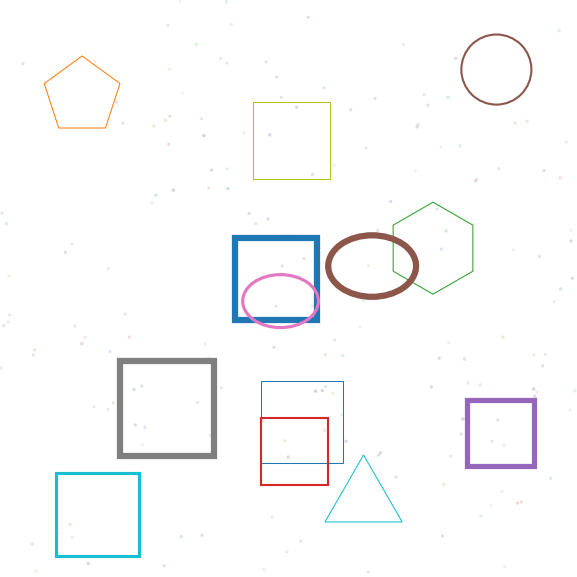[{"shape": "square", "thickness": 0.5, "radius": 0.36, "center": [0.523, 0.269]}, {"shape": "square", "thickness": 3, "radius": 0.36, "center": [0.477, 0.516]}, {"shape": "pentagon", "thickness": 0.5, "radius": 0.34, "center": [0.142, 0.833]}, {"shape": "hexagon", "thickness": 0.5, "radius": 0.4, "center": [0.75, 0.569]}, {"shape": "square", "thickness": 1, "radius": 0.29, "center": [0.51, 0.217]}, {"shape": "square", "thickness": 2.5, "radius": 0.29, "center": [0.867, 0.249]}, {"shape": "circle", "thickness": 1, "radius": 0.3, "center": [0.86, 0.879]}, {"shape": "oval", "thickness": 3, "radius": 0.38, "center": [0.644, 0.538]}, {"shape": "oval", "thickness": 1.5, "radius": 0.33, "center": [0.486, 0.478]}, {"shape": "square", "thickness": 3, "radius": 0.41, "center": [0.289, 0.291]}, {"shape": "square", "thickness": 0.5, "radius": 0.33, "center": [0.505, 0.755]}, {"shape": "square", "thickness": 1.5, "radius": 0.36, "center": [0.168, 0.108]}, {"shape": "triangle", "thickness": 0.5, "radius": 0.39, "center": [0.63, 0.134]}]